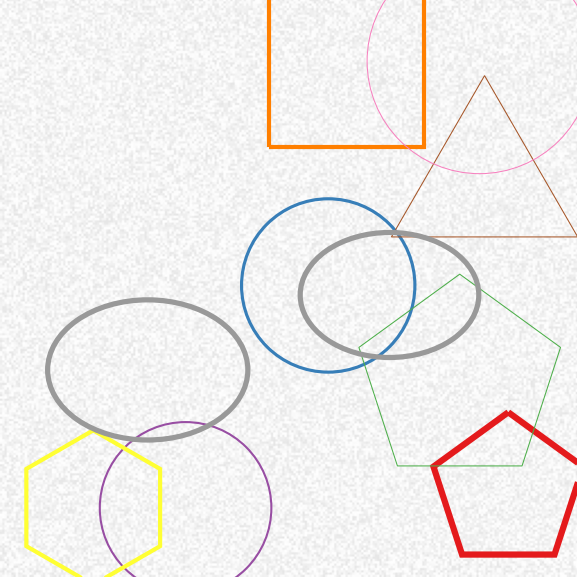[{"shape": "pentagon", "thickness": 3, "radius": 0.68, "center": [0.88, 0.149]}, {"shape": "circle", "thickness": 1.5, "radius": 0.75, "center": [0.568, 0.505]}, {"shape": "pentagon", "thickness": 0.5, "radius": 0.92, "center": [0.796, 0.341]}, {"shape": "circle", "thickness": 1, "radius": 0.74, "center": [0.321, 0.12]}, {"shape": "square", "thickness": 2, "radius": 0.67, "center": [0.6, 0.88]}, {"shape": "hexagon", "thickness": 2, "radius": 0.67, "center": [0.161, 0.12]}, {"shape": "triangle", "thickness": 0.5, "radius": 0.93, "center": [0.839, 0.682]}, {"shape": "circle", "thickness": 0.5, "radius": 0.97, "center": [0.83, 0.893]}, {"shape": "oval", "thickness": 2.5, "radius": 0.77, "center": [0.674, 0.488]}, {"shape": "oval", "thickness": 2.5, "radius": 0.87, "center": [0.256, 0.359]}]